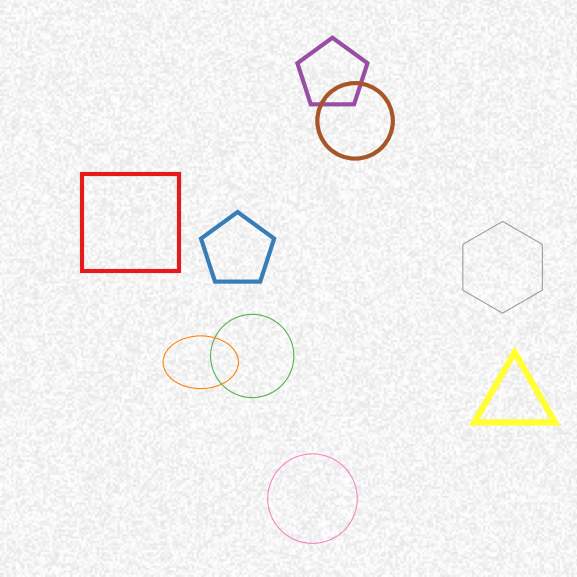[{"shape": "square", "thickness": 2, "radius": 0.42, "center": [0.226, 0.614]}, {"shape": "pentagon", "thickness": 2, "radius": 0.33, "center": [0.411, 0.565]}, {"shape": "circle", "thickness": 0.5, "radius": 0.36, "center": [0.437, 0.383]}, {"shape": "pentagon", "thickness": 2, "radius": 0.32, "center": [0.576, 0.87]}, {"shape": "oval", "thickness": 0.5, "radius": 0.33, "center": [0.348, 0.372]}, {"shape": "triangle", "thickness": 3, "radius": 0.4, "center": [0.891, 0.308]}, {"shape": "circle", "thickness": 2, "radius": 0.33, "center": [0.615, 0.79]}, {"shape": "circle", "thickness": 0.5, "radius": 0.39, "center": [0.541, 0.136]}, {"shape": "hexagon", "thickness": 0.5, "radius": 0.4, "center": [0.87, 0.536]}]